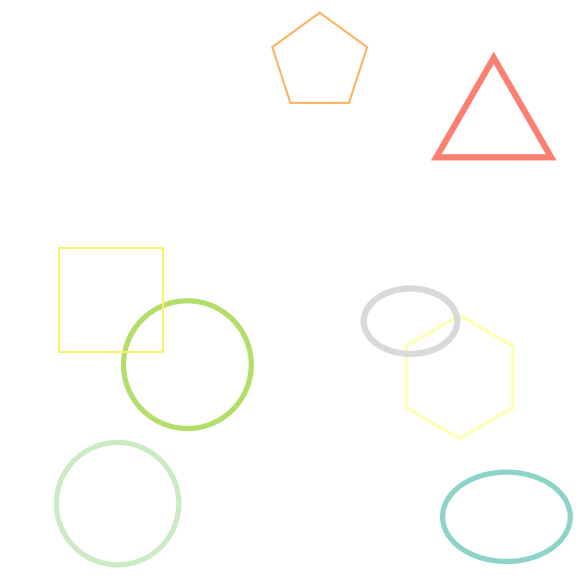[{"shape": "oval", "thickness": 2.5, "radius": 0.55, "center": [0.877, 0.104]}, {"shape": "hexagon", "thickness": 1.5, "radius": 0.53, "center": [0.796, 0.346]}, {"shape": "triangle", "thickness": 3, "radius": 0.57, "center": [0.855, 0.784]}, {"shape": "pentagon", "thickness": 1, "radius": 0.43, "center": [0.554, 0.891]}, {"shape": "circle", "thickness": 2.5, "radius": 0.55, "center": [0.324, 0.368]}, {"shape": "oval", "thickness": 3, "radius": 0.4, "center": [0.711, 0.443]}, {"shape": "circle", "thickness": 2.5, "radius": 0.53, "center": [0.204, 0.127]}, {"shape": "square", "thickness": 1, "radius": 0.45, "center": [0.192, 0.48]}]